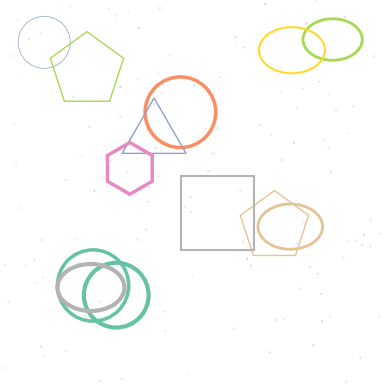[{"shape": "circle", "thickness": 3, "radius": 0.42, "center": [0.302, 0.233]}, {"shape": "circle", "thickness": 2.5, "radius": 0.46, "center": [0.242, 0.258]}, {"shape": "circle", "thickness": 2.5, "radius": 0.46, "center": [0.469, 0.708]}, {"shape": "circle", "thickness": 0.5, "radius": 0.34, "center": [0.115, 0.89]}, {"shape": "triangle", "thickness": 1, "radius": 0.48, "center": [0.4, 0.65]}, {"shape": "hexagon", "thickness": 2.5, "radius": 0.34, "center": [0.337, 0.563]}, {"shape": "oval", "thickness": 2, "radius": 0.39, "center": [0.864, 0.897]}, {"shape": "pentagon", "thickness": 1, "radius": 0.5, "center": [0.226, 0.818]}, {"shape": "oval", "thickness": 1.5, "radius": 0.43, "center": [0.758, 0.87]}, {"shape": "oval", "thickness": 2, "radius": 0.42, "center": [0.754, 0.411]}, {"shape": "pentagon", "thickness": 1, "radius": 0.47, "center": [0.713, 0.412]}, {"shape": "oval", "thickness": 3, "radius": 0.44, "center": [0.236, 0.253]}, {"shape": "square", "thickness": 1.5, "radius": 0.48, "center": [0.565, 0.446]}]